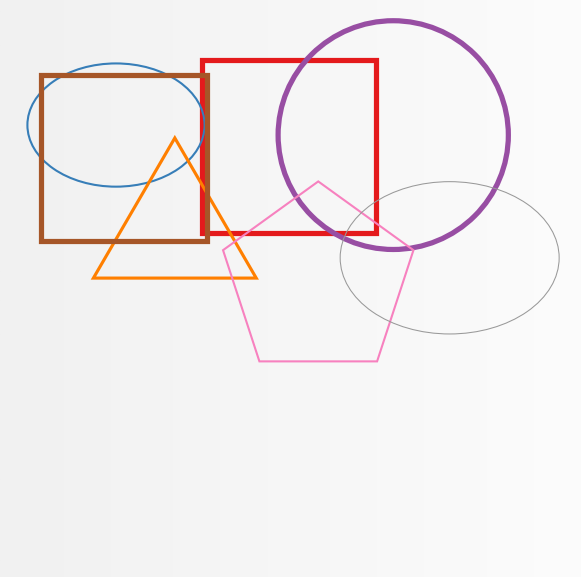[{"shape": "square", "thickness": 2.5, "radius": 0.75, "center": [0.498, 0.745]}, {"shape": "oval", "thickness": 1, "radius": 0.76, "center": [0.2, 0.783]}, {"shape": "circle", "thickness": 2.5, "radius": 0.99, "center": [0.677, 0.765]}, {"shape": "triangle", "thickness": 1.5, "radius": 0.81, "center": [0.301, 0.598]}, {"shape": "square", "thickness": 2.5, "radius": 0.72, "center": [0.213, 0.726]}, {"shape": "pentagon", "thickness": 1, "radius": 0.86, "center": [0.548, 0.513]}, {"shape": "oval", "thickness": 0.5, "radius": 0.94, "center": [0.774, 0.553]}]